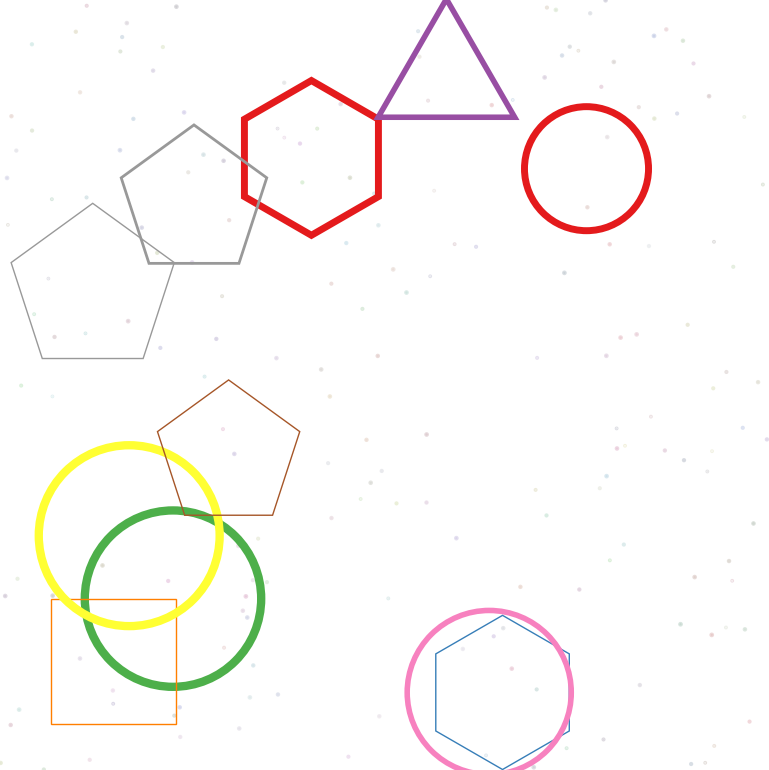[{"shape": "hexagon", "thickness": 2.5, "radius": 0.5, "center": [0.404, 0.795]}, {"shape": "circle", "thickness": 2.5, "radius": 0.4, "center": [0.762, 0.781]}, {"shape": "hexagon", "thickness": 0.5, "radius": 0.5, "center": [0.653, 0.101]}, {"shape": "circle", "thickness": 3, "radius": 0.57, "center": [0.225, 0.223]}, {"shape": "triangle", "thickness": 2, "radius": 0.51, "center": [0.58, 0.899]}, {"shape": "square", "thickness": 0.5, "radius": 0.41, "center": [0.147, 0.141]}, {"shape": "circle", "thickness": 3, "radius": 0.59, "center": [0.168, 0.304]}, {"shape": "pentagon", "thickness": 0.5, "radius": 0.49, "center": [0.297, 0.409]}, {"shape": "circle", "thickness": 2, "radius": 0.53, "center": [0.635, 0.101]}, {"shape": "pentagon", "thickness": 1, "radius": 0.5, "center": [0.252, 0.738]}, {"shape": "pentagon", "thickness": 0.5, "radius": 0.56, "center": [0.12, 0.625]}]